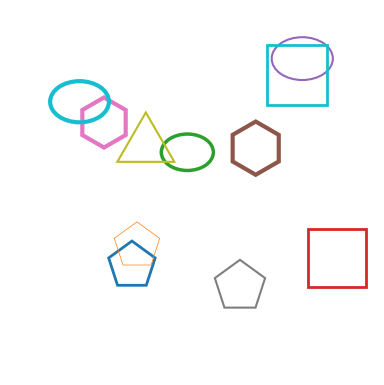[{"shape": "pentagon", "thickness": 2, "radius": 0.32, "center": [0.343, 0.31]}, {"shape": "pentagon", "thickness": 0.5, "radius": 0.31, "center": [0.356, 0.362]}, {"shape": "oval", "thickness": 2.5, "radius": 0.34, "center": [0.487, 0.605]}, {"shape": "square", "thickness": 2, "radius": 0.38, "center": [0.876, 0.331]}, {"shape": "oval", "thickness": 1.5, "radius": 0.4, "center": [0.785, 0.848]}, {"shape": "hexagon", "thickness": 3, "radius": 0.35, "center": [0.664, 0.615]}, {"shape": "hexagon", "thickness": 3, "radius": 0.33, "center": [0.27, 0.682]}, {"shape": "pentagon", "thickness": 1.5, "radius": 0.34, "center": [0.623, 0.256]}, {"shape": "triangle", "thickness": 1.5, "radius": 0.43, "center": [0.379, 0.622]}, {"shape": "square", "thickness": 2, "radius": 0.39, "center": [0.773, 0.806]}, {"shape": "oval", "thickness": 3, "radius": 0.38, "center": [0.207, 0.736]}]